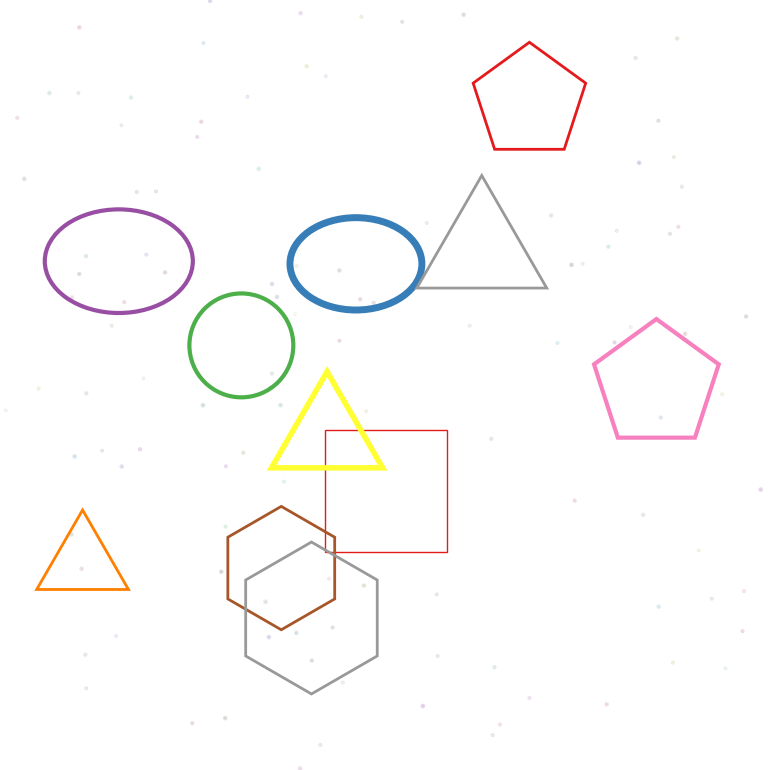[{"shape": "square", "thickness": 0.5, "radius": 0.4, "center": [0.502, 0.363]}, {"shape": "pentagon", "thickness": 1, "radius": 0.38, "center": [0.688, 0.868]}, {"shape": "oval", "thickness": 2.5, "radius": 0.43, "center": [0.462, 0.657]}, {"shape": "circle", "thickness": 1.5, "radius": 0.34, "center": [0.313, 0.551]}, {"shape": "oval", "thickness": 1.5, "radius": 0.48, "center": [0.154, 0.661]}, {"shape": "triangle", "thickness": 1, "radius": 0.34, "center": [0.107, 0.269]}, {"shape": "triangle", "thickness": 2, "radius": 0.42, "center": [0.425, 0.434]}, {"shape": "hexagon", "thickness": 1, "radius": 0.4, "center": [0.365, 0.262]}, {"shape": "pentagon", "thickness": 1.5, "radius": 0.43, "center": [0.852, 0.501]}, {"shape": "triangle", "thickness": 1, "radius": 0.49, "center": [0.626, 0.675]}, {"shape": "hexagon", "thickness": 1, "radius": 0.49, "center": [0.404, 0.197]}]